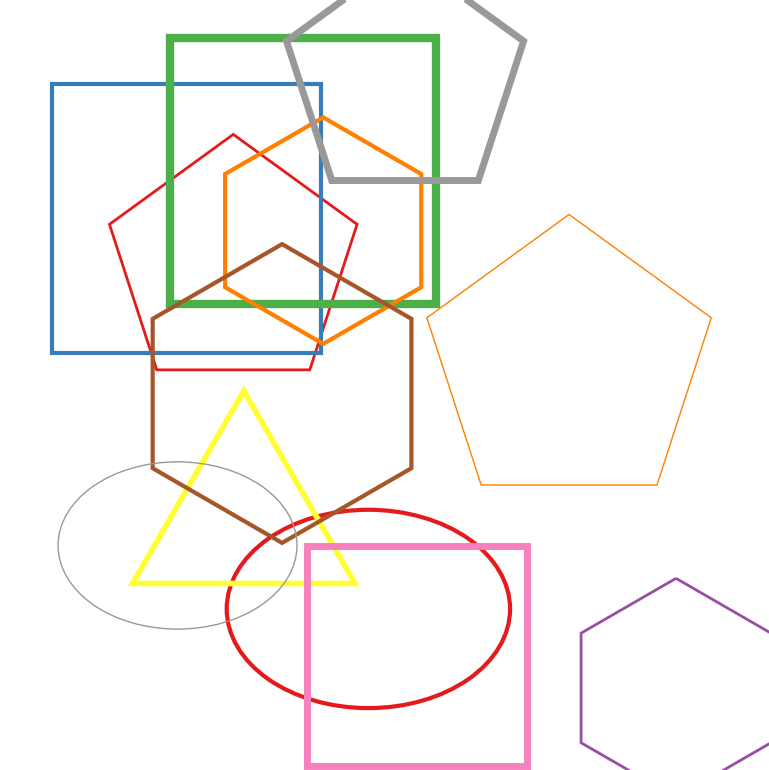[{"shape": "oval", "thickness": 1.5, "radius": 0.92, "center": [0.478, 0.209]}, {"shape": "pentagon", "thickness": 1, "radius": 0.85, "center": [0.303, 0.656]}, {"shape": "square", "thickness": 1.5, "radius": 0.87, "center": [0.242, 0.717]}, {"shape": "square", "thickness": 3, "radius": 0.86, "center": [0.393, 0.778]}, {"shape": "hexagon", "thickness": 1, "radius": 0.71, "center": [0.878, 0.107]}, {"shape": "pentagon", "thickness": 0.5, "radius": 0.97, "center": [0.739, 0.527]}, {"shape": "hexagon", "thickness": 1.5, "radius": 0.74, "center": [0.42, 0.7]}, {"shape": "triangle", "thickness": 2, "radius": 0.83, "center": [0.317, 0.326]}, {"shape": "hexagon", "thickness": 1.5, "radius": 0.97, "center": [0.366, 0.489]}, {"shape": "square", "thickness": 2.5, "radius": 0.71, "center": [0.541, 0.148]}, {"shape": "oval", "thickness": 0.5, "radius": 0.78, "center": [0.231, 0.292]}, {"shape": "pentagon", "thickness": 2.5, "radius": 0.81, "center": [0.526, 0.897]}]